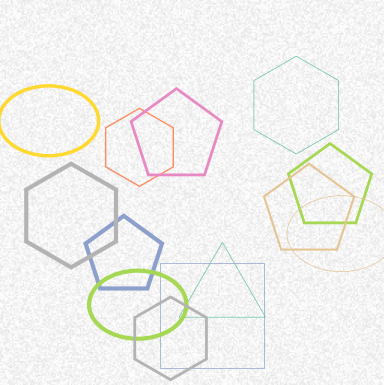[{"shape": "hexagon", "thickness": 0.5, "radius": 0.64, "center": [0.77, 0.727]}, {"shape": "triangle", "thickness": 0.5, "radius": 0.65, "center": [0.578, 0.241]}, {"shape": "hexagon", "thickness": 1, "radius": 0.51, "center": [0.362, 0.617]}, {"shape": "square", "thickness": 0.5, "radius": 0.68, "center": [0.551, 0.18]}, {"shape": "pentagon", "thickness": 3, "radius": 0.52, "center": [0.322, 0.335]}, {"shape": "pentagon", "thickness": 2, "radius": 0.62, "center": [0.458, 0.646]}, {"shape": "pentagon", "thickness": 2, "radius": 0.57, "center": [0.857, 0.513]}, {"shape": "oval", "thickness": 3, "radius": 0.63, "center": [0.358, 0.209]}, {"shape": "oval", "thickness": 2.5, "radius": 0.65, "center": [0.127, 0.686]}, {"shape": "oval", "thickness": 0.5, "radius": 0.71, "center": [0.886, 0.393]}, {"shape": "pentagon", "thickness": 1.5, "radius": 0.62, "center": [0.803, 0.451]}, {"shape": "hexagon", "thickness": 2, "radius": 0.54, "center": [0.443, 0.121]}, {"shape": "hexagon", "thickness": 3, "radius": 0.67, "center": [0.185, 0.44]}]